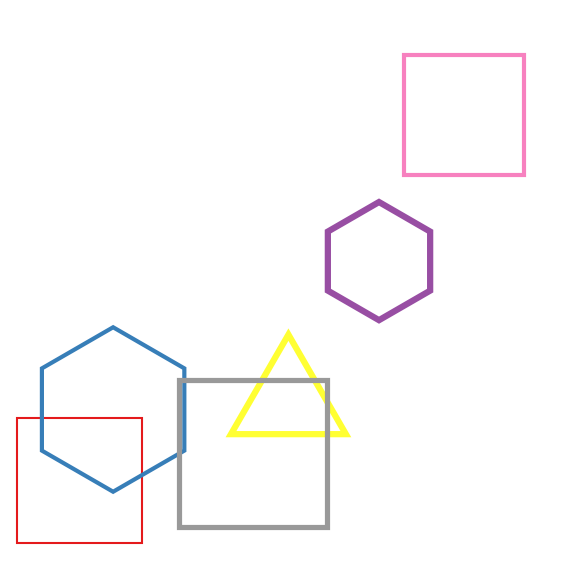[{"shape": "square", "thickness": 1, "radius": 0.54, "center": [0.138, 0.167]}, {"shape": "hexagon", "thickness": 2, "radius": 0.71, "center": [0.196, 0.29]}, {"shape": "hexagon", "thickness": 3, "radius": 0.51, "center": [0.656, 0.547]}, {"shape": "triangle", "thickness": 3, "radius": 0.57, "center": [0.499, 0.305]}, {"shape": "square", "thickness": 2, "radius": 0.52, "center": [0.803, 0.8]}, {"shape": "square", "thickness": 2.5, "radius": 0.64, "center": [0.438, 0.214]}]